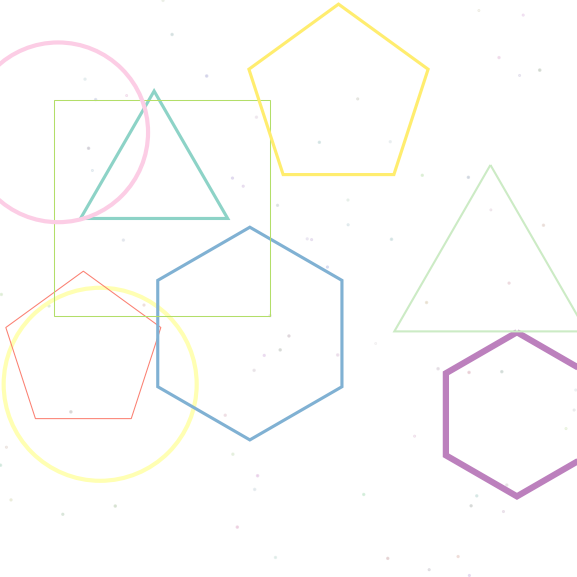[{"shape": "triangle", "thickness": 1.5, "radius": 0.74, "center": [0.267, 0.694]}, {"shape": "circle", "thickness": 2, "radius": 0.84, "center": [0.173, 0.334]}, {"shape": "pentagon", "thickness": 0.5, "radius": 0.71, "center": [0.144, 0.388]}, {"shape": "hexagon", "thickness": 1.5, "radius": 0.92, "center": [0.433, 0.422]}, {"shape": "square", "thickness": 0.5, "radius": 0.93, "center": [0.281, 0.639]}, {"shape": "circle", "thickness": 2, "radius": 0.78, "center": [0.101, 0.77]}, {"shape": "hexagon", "thickness": 3, "radius": 0.71, "center": [0.895, 0.282]}, {"shape": "triangle", "thickness": 1, "radius": 0.96, "center": [0.849, 0.521]}, {"shape": "pentagon", "thickness": 1.5, "radius": 0.82, "center": [0.586, 0.829]}]